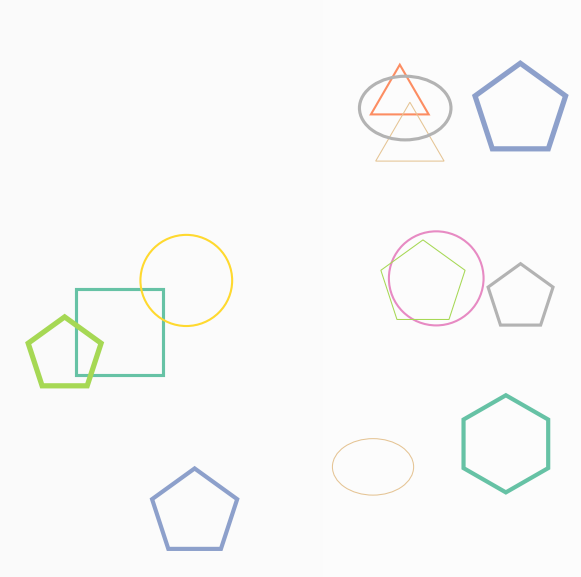[{"shape": "hexagon", "thickness": 2, "radius": 0.42, "center": [0.87, 0.231]}, {"shape": "square", "thickness": 1.5, "radius": 0.37, "center": [0.206, 0.424]}, {"shape": "triangle", "thickness": 1, "radius": 0.29, "center": [0.688, 0.83]}, {"shape": "pentagon", "thickness": 2, "radius": 0.38, "center": [0.335, 0.111]}, {"shape": "pentagon", "thickness": 2.5, "radius": 0.41, "center": [0.895, 0.808]}, {"shape": "circle", "thickness": 1, "radius": 0.41, "center": [0.751, 0.517]}, {"shape": "pentagon", "thickness": 2.5, "radius": 0.33, "center": [0.111, 0.384]}, {"shape": "pentagon", "thickness": 0.5, "radius": 0.38, "center": [0.728, 0.508]}, {"shape": "circle", "thickness": 1, "radius": 0.39, "center": [0.321, 0.514]}, {"shape": "oval", "thickness": 0.5, "radius": 0.35, "center": [0.642, 0.191]}, {"shape": "triangle", "thickness": 0.5, "radius": 0.34, "center": [0.705, 0.754]}, {"shape": "oval", "thickness": 1.5, "radius": 0.39, "center": [0.697, 0.812]}, {"shape": "pentagon", "thickness": 1.5, "radius": 0.29, "center": [0.896, 0.484]}]